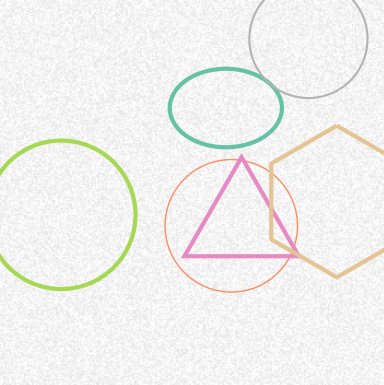[{"shape": "oval", "thickness": 3, "radius": 0.73, "center": [0.587, 0.719]}, {"shape": "circle", "thickness": 1, "radius": 0.86, "center": [0.601, 0.413]}, {"shape": "triangle", "thickness": 3, "radius": 0.86, "center": [0.628, 0.42]}, {"shape": "circle", "thickness": 3, "radius": 0.96, "center": [0.159, 0.442]}, {"shape": "hexagon", "thickness": 3, "radius": 0.98, "center": [0.875, 0.477]}, {"shape": "circle", "thickness": 1.5, "radius": 0.77, "center": [0.801, 0.899]}]